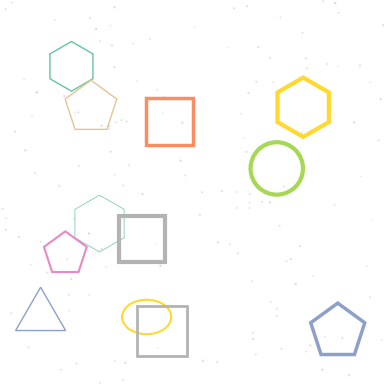[{"shape": "hexagon", "thickness": 1, "radius": 0.32, "center": [0.186, 0.828]}, {"shape": "hexagon", "thickness": 0.5, "radius": 0.37, "center": [0.258, 0.419]}, {"shape": "square", "thickness": 2.5, "radius": 0.31, "center": [0.44, 0.685]}, {"shape": "pentagon", "thickness": 2.5, "radius": 0.37, "center": [0.877, 0.139]}, {"shape": "triangle", "thickness": 1, "radius": 0.37, "center": [0.105, 0.179]}, {"shape": "pentagon", "thickness": 1.5, "radius": 0.29, "center": [0.17, 0.341]}, {"shape": "circle", "thickness": 3, "radius": 0.34, "center": [0.719, 0.562]}, {"shape": "hexagon", "thickness": 3, "radius": 0.39, "center": [0.787, 0.721]}, {"shape": "oval", "thickness": 1.5, "radius": 0.32, "center": [0.381, 0.177]}, {"shape": "pentagon", "thickness": 1, "radius": 0.35, "center": [0.236, 0.721]}, {"shape": "square", "thickness": 2, "radius": 0.33, "center": [0.421, 0.139]}, {"shape": "square", "thickness": 3, "radius": 0.3, "center": [0.369, 0.379]}]